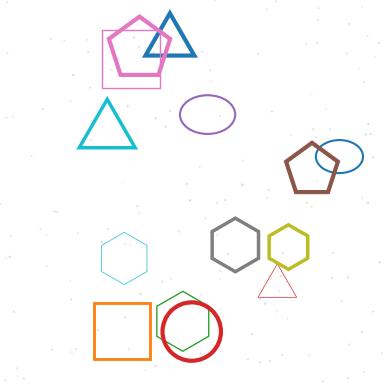[{"shape": "triangle", "thickness": 3, "radius": 0.37, "center": [0.441, 0.892]}, {"shape": "oval", "thickness": 1.5, "radius": 0.31, "center": [0.882, 0.593]}, {"shape": "square", "thickness": 2, "radius": 0.37, "center": [0.317, 0.14]}, {"shape": "hexagon", "thickness": 1, "radius": 0.39, "center": [0.475, 0.165]}, {"shape": "circle", "thickness": 3, "radius": 0.38, "center": [0.498, 0.139]}, {"shape": "triangle", "thickness": 0.5, "radius": 0.29, "center": [0.72, 0.257]}, {"shape": "oval", "thickness": 1.5, "radius": 0.36, "center": [0.539, 0.702]}, {"shape": "pentagon", "thickness": 3, "radius": 0.35, "center": [0.81, 0.558]}, {"shape": "square", "thickness": 1, "radius": 0.37, "center": [0.341, 0.848]}, {"shape": "pentagon", "thickness": 3, "radius": 0.42, "center": [0.362, 0.873]}, {"shape": "hexagon", "thickness": 2.5, "radius": 0.35, "center": [0.611, 0.364]}, {"shape": "hexagon", "thickness": 2.5, "radius": 0.29, "center": [0.749, 0.358]}, {"shape": "hexagon", "thickness": 0.5, "radius": 0.34, "center": [0.323, 0.329]}, {"shape": "triangle", "thickness": 2.5, "radius": 0.42, "center": [0.278, 0.658]}]